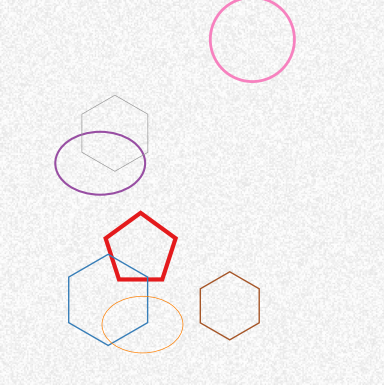[{"shape": "pentagon", "thickness": 3, "radius": 0.48, "center": [0.365, 0.351]}, {"shape": "hexagon", "thickness": 1, "radius": 0.59, "center": [0.281, 0.221]}, {"shape": "oval", "thickness": 1.5, "radius": 0.58, "center": [0.26, 0.576]}, {"shape": "oval", "thickness": 0.5, "radius": 0.53, "center": [0.37, 0.157]}, {"shape": "hexagon", "thickness": 1, "radius": 0.44, "center": [0.597, 0.206]}, {"shape": "circle", "thickness": 2, "radius": 0.55, "center": [0.655, 0.897]}, {"shape": "hexagon", "thickness": 0.5, "radius": 0.49, "center": [0.298, 0.654]}]